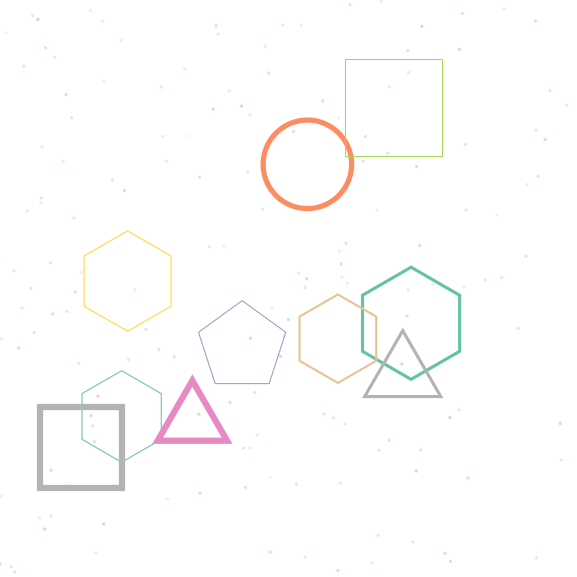[{"shape": "hexagon", "thickness": 1.5, "radius": 0.49, "center": [0.712, 0.439]}, {"shape": "hexagon", "thickness": 0.5, "radius": 0.4, "center": [0.211, 0.278]}, {"shape": "circle", "thickness": 2.5, "radius": 0.38, "center": [0.532, 0.715]}, {"shape": "pentagon", "thickness": 0.5, "radius": 0.4, "center": [0.419, 0.399]}, {"shape": "triangle", "thickness": 3, "radius": 0.35, "center": [0.333, 0.271]}, {"shape": "square", "thickness": 0.5, "radius": 0.42, "center": [0.682, 0.813]}, {"shape": "hexagon", "thickness": 0.5, "radius": 0.43, "center": [0.221, 0.512]}, {"shape": "hexagon", "thickness": 1, "radius": 0.38, "center": [0.585, 0.413]}, {"shape": "triangle", "thickness": 1.5, "radius": 0.38, "center": [0.697, 0.35]}, {"shape": "square", "thickness": 3, "radius": 0.35, "center": [0.14, 0.224]}]